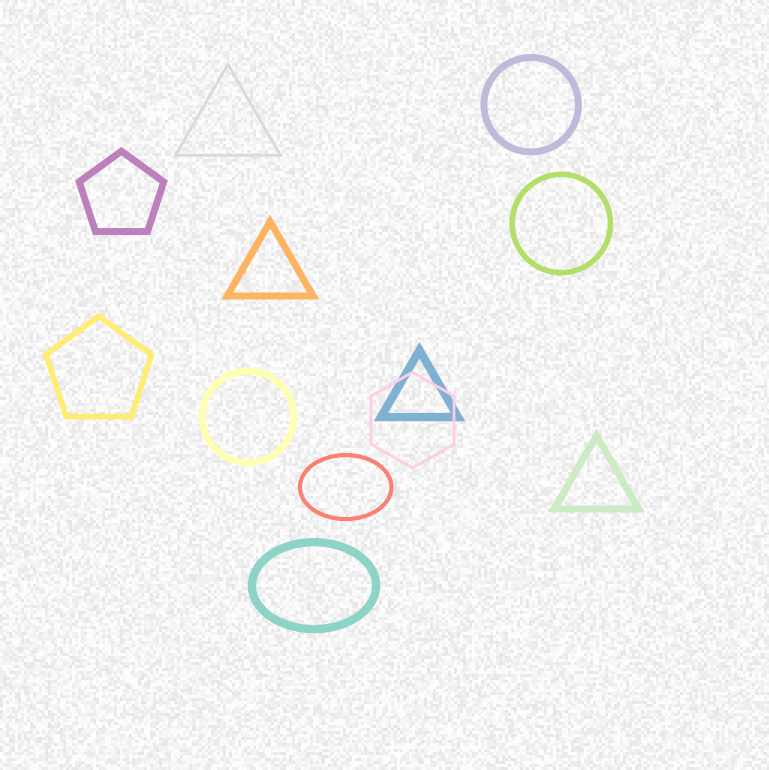[{"shape": "oval", "thickness": 3, "radius": 0.4, "center": [0.408, 0.239]}, {"shape": "circle", "thickness": 2.5, "radius": 0.3, "center": [0.322, 0.458]}, {"shape": "circle", "thickness": 2.5, "radius": 0.31, "center": [0.69, 0.864]}, {"shape": "oval", "thickness": 1.5, "radius": 0.3, "center": [0.449, 0.367]}, {"shape": "triangle", "thickness": 3, "radius": 0.29, "center": [0.545, 0.487]}, {"shape": "triangle", "thickness": 2.5, "radius": 0.32, "center": [0.351, 0.648]}, {"shape": "circle", "thickness": 2, "radius": 0.32, "center": [0.729, 0.71]}, {"shape": "hexagon", "thickness": 1, "radius": 0.31, "center": [0.536, 0.454]}, {"shape": "triangle", "thickness": 1, "radius": 0.39, "center": [0.296, 0.838]}, {"shape": "pentagon", "thickness": 2.5, "radius": 0.29, "center": [0.158, 0.746]}, {"shape": "triangle", "thickness": 2.5, "radius": 0.32, "center": [0.775, 0.371]}, {"shape": "pentagon", "thickness": 2, "radius": 0.36, "center": [0.128, 0.517]}]